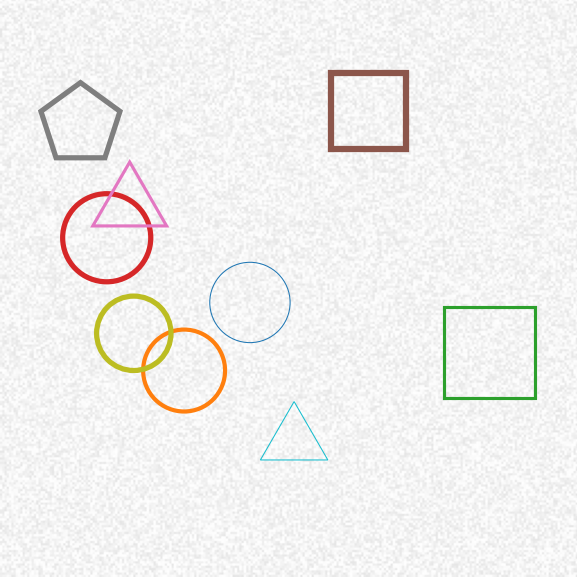[{"shape": "circle", "thickness": 0.5, "radius": 0.35, "center": [0.433, 0.475]}, {"shape": "circle", "thickness": 2, "radius": 0.35, "center": [0.319, 0.358]}, {"shape": "square", "thickness": 1.5, "radius": 0.39, "center": [0.848, 0.389]}, {"shape": "circle", "thickness": 2.5, "radius": 0.38, "center": [0.185, 0.587]}, {"shape": "square", "thickness": 3, "radius": 0.33, "center": [0.638, 0.806]}, {"shape": "triangle", "thickness": 1.5, "radius": 0.37, "center": [0.225, 0.645]}, {"shape": "pentagon", "thickness": 2.5, "radius": 0.36, "center": [0.139, 0.784]}, {"shape": "circle", "thickness": 2.5, "radius": 0.32, "center": [0.232, 0.422]}, {"shape": "triangle", "thickness": 0.5, "radius": 0.34, "center": [0.509, 0.236]}]